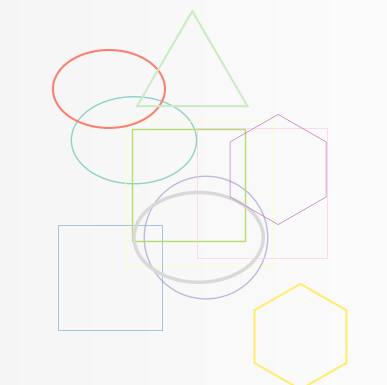[{"shape": "oval", "thickness": 1, "radius": 0.81, "center": [0.346, 0.636]}, {"shape": "square", "thickness": 0.5, "radius": 0.95, "center": [0.512, 0.495]}, {"shape": "circle", "thickness": 1, "radius": 0.8, "center": [0.532, 0.383]}, {"shape": "oval", "thickness": 1.5, "radius": 0.72, "center": [0.281, 0.769]}, {"shape": "square", "thickness": 0.5, "radius": 0.68, "center": [0.284, 0.279]}, {"shape": "square", "thickness": 1, "radius": 0.73, "center": [0.485, 0.52]}, {"shape": "square", "thickness": 0.5, "radius": 0.84, "center": [0.676, 0.498]}, {"shape": "oval", "thickness": 2.5, "radius": 0.83, "center": [0.513, 0.383]}, {"shape": "hexagon", "thickness": 0.5, "radius": 0.72, "center": [0.718, 0.56]}, {"shape": "triangle", "thickness": 1.5, "radius": 0.82, "center": [0.496, 0.807]}, {"shape": "hexagon", "thickness": 1.5, "radius": 0.69, "center": [0.775, 0.126]}]